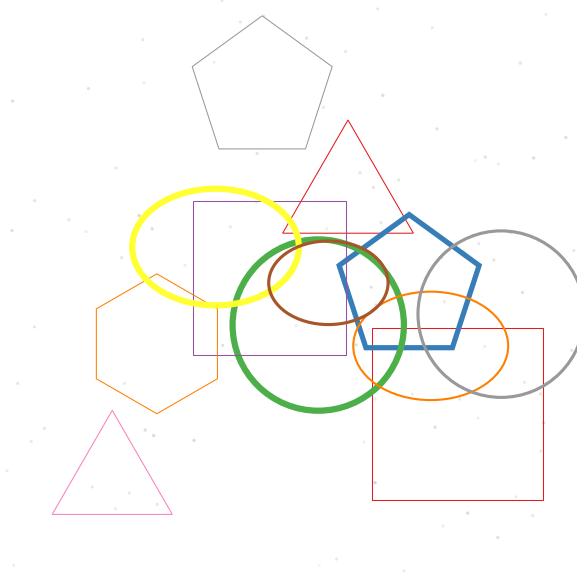[{"shape": "triangle", "thickness": 0.5, "radius": 0.65, "center": [0.603, 0.661]}, {"shape": "square", "thickness": 0.5, "radius": 0.74, "center": [0.792, 0.283]}, {"shape": "pentagon", "thickness": 2.5, "radius": 0.64, "center": [0.708, 0.5]}, {"shape": "circle", "thickness": 3, "radius": 0.74, "center": [0.551, 0.436]}, {"shape": "square", "thickness": 0.5, "radius": 0.66, "center": [0.466, 0.518]}, {"shape": "oval", "thickness": 1, "radius": 0.67, "center": [0.746, 0.4]}, {"shape": "hexagon", "thickness": 0.5, "radius": 0.61, "center": [0.272, 0.404]}, {"shape": "oval", "thickness": 3, "radius": 0.72, "center": [0.373, 0.571]}, {"shape": "oval", "thickness": 1.5, "radius": 0.52, "center": [0.569, 0.509]}, {"shape": "triangle", "thickness": 0.5, "radius": 0.6, "center": [0.194, 0.168]}, {"shape": "pentagon", "thickness": 0.5, "radius": 0.64, "center": [0.454, 0.844]}, {"shape": "circle", "thickness": 1.5, "radius": 0.72, "center": [0.868, 0.455]}]